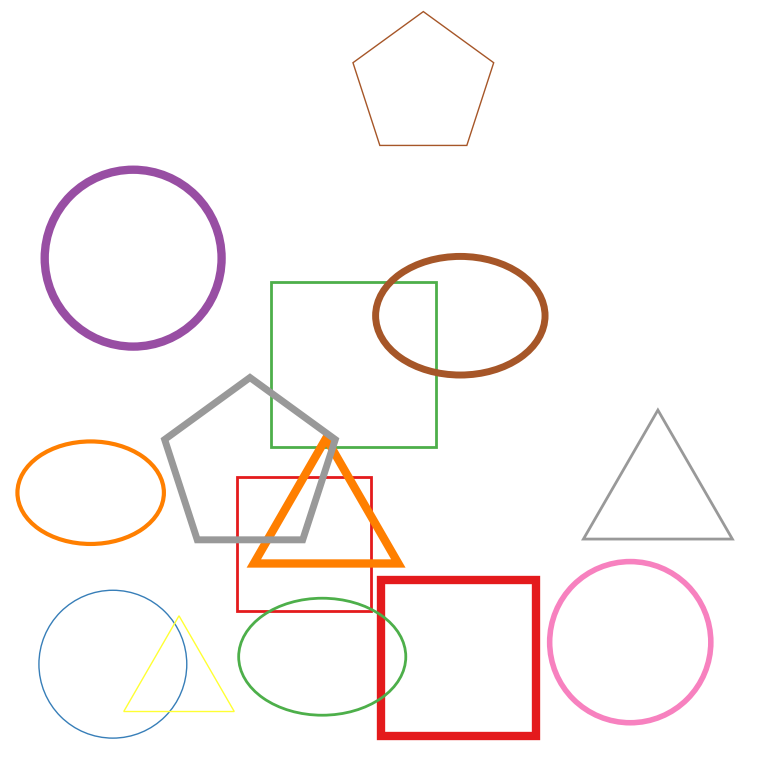[{"shape": "square", "thickness": 1, "radius": 0.44, "center": [0.395, 0.294]}, {"shape": "square", "thickness": 3, "radius": 0.5, "center": [0.596, 0.146]}, {"shape": "circle", "thickness": 0.5, "radius": 0.48, "center": [0.147, 0.137]}, {"shape": "oval", "thickness": 1, "radius": 0.54, "center": [0.418, 0.147]}, {"shape": "square", "thickness": 1, "radius": 0.53, "center": [0.459, 0.527]}, {"shape": "circle", "thickness": 3, "radius": 0.57, "center": [0.173, 0.665]}, {"shape": "triangle", "thickness": 3, "radius": 0.54, "center": [0.423, 0.322]}, {"shape": "oval", "thickness": 1.5, "radius": 0.48, "center": [0.118, 0.36]}, {"shape": "triangle", "thickness": 0.5, "radius": 0.41, "center": [0.232, 0.117]}, {"shape": "pentagon", "thickness": 0.5, "radius": 0.48, "center": [0.55, 0.889]}, {"shape": "oval", "thickness": 2.5, "radius": 0.55, "center": [0.598, 0.59]}, {"shape": "circle", "thickness": 2, "radius": 0.52, "center": [0.818, 0.166]}, {"shape": "pentagon", "thickness": 2.5, "radius": 0.58, "center": [0.325, 0.393]}, {"shape": "triangle", "thickness": 1, "radius": 0.56, "center": [0.854, 0.356]}]